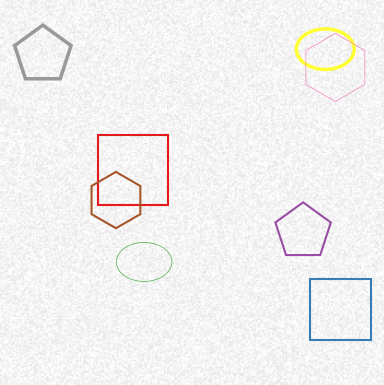[{"shape": "square", "thickness": 1.5, "radius": 0.46, "center": [0.345, 0.558]}, {"shape": "square", "thickness": 1.5, "radius": 0.4, "center": [0.884, 0.195]}, {"shape": "oval", "thickness": 0.5, "radius": 0.36, "center": [0.374, 0.32]}, {"shape": "pentagon", "thickness": 1.5, "radius": 0.38, "center": [0.787, 0.399]}, {"shape": "oval", "thickness": 2.5, "radius": 0.38, "center": [0.845, 0.872]}, {"shape": "hexagon", "thickness": 1.5, "radius": 0.37, "center": [0.301, 0.48]}, {"shape": "hexagon", "thickness": 0.5, "radius": 0.44, "center": [0.871, 0.825]}, {"shape": "pentagon", "thickness": 2.5, "radius": 0.38, "center": [0.111, 0.858]}]